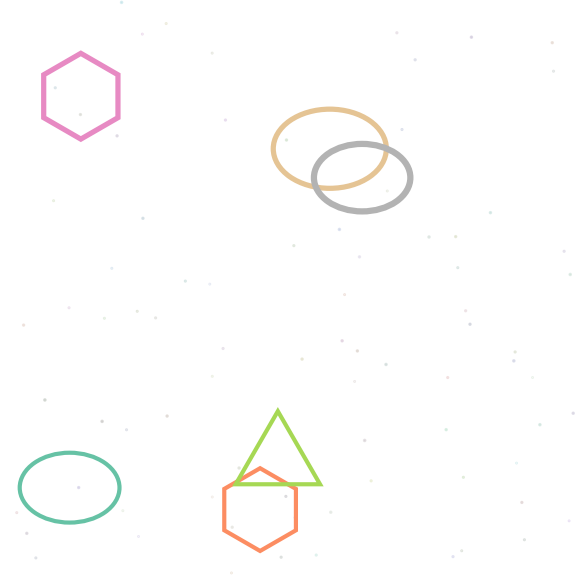[{"shape": "oval", "thickness": 2, "radius": 0.43, "center": [0.121, 0.155]}, {"shape": "hexagon", "thickness": 2, "radius": 0.36, "center": [0.45, 0.117]}, {"shape": "hexagon", "thickness": 2.5, "radius": 0.37, "center": [0.14, 0.833]}, {"shape": "triangle", "thickness": 2, "radius": 0.42, "center": [0.481, 0.203]}, {"shape": "oval", "thickness": 2.5, "radius": 0.49, "center": [0.571, 0.742]}, {"shape": "oval", "thickness": 3, "radius": 0.42, "center": [0.627, 0.692]}]